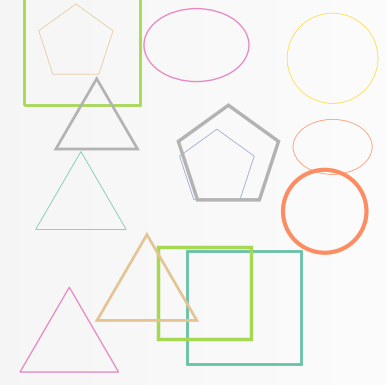[{"shape": "triangle", "thickness": 0.5, "radius": 0.67, "center": [0.209, 0.472]}, {"shape": "square", "thickness": 2, "radius": 0.73, "center": [0.63, 0.201]}, {"shape": "oval", "thickness": 0.5, "radius": 0.51, "center": [0.858, 0.619]}, {"shape": "circle", "thickness": 3, "radius": 0.54, "center": [0.838, 0.451]}, {"shape": "pentagon", "thickness": 0.5, "radius": 0.51, "center": [0.56, 0.563]}, {"shape": "triangle", "thickness": 1, "radius": 0.73, "center": [0.179, 0.107]}, {"shape": "oval", "thickness": 1, "radius": 0.68, "center": [0.507, 0.883]}, {"shape": "square", "thickness": 2, "radius": 0.75, "center": [0.211, 0.878]}, {"shape": "square", "thickness": 2.5, "radius": 0.6, "center": [0.527, 0.24]}, {"shape": "circle", "thickness": 0.5, "radius": 0.59, "center": [0.858, 0.849]}, {"shape": "triangle", "thickness": 2, "radius": 0.74, "center": [0.379, 0.242]}, {"shape": "pentagon", "thickness": 0.5, "radius": 0.5, "center": [0.196, 0.889]}, {"shape": "triangle", "thickness": 2, "radius": 0.61, "center": [0.25, 0.674]}, {"shape": "pentagon", "thickness": 2.5, "radius": 0.68, "center": [0.59, 0.591]}]